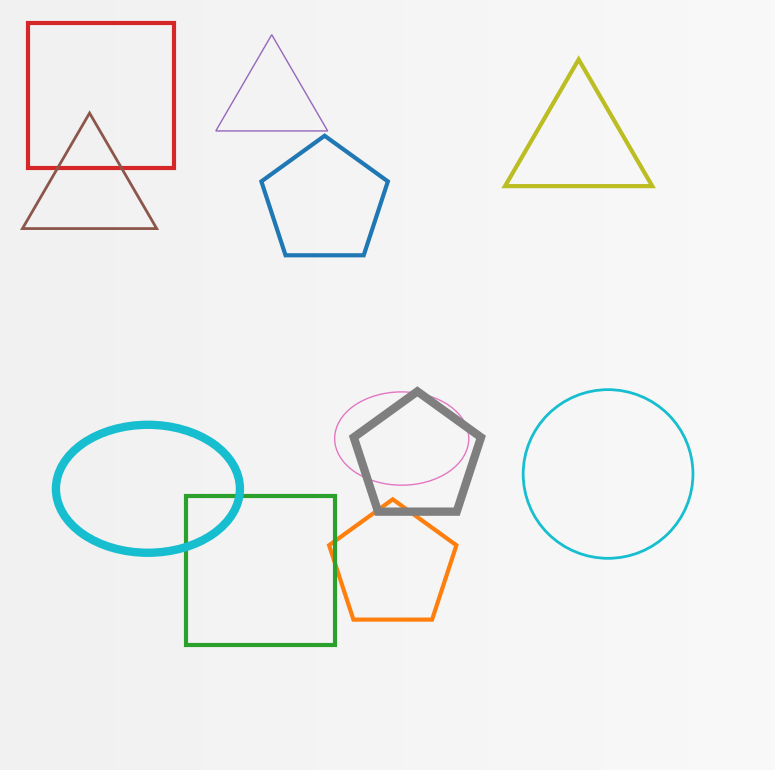[{"shape": "pentagon", "thickness": 1.5, "radius": 0.43, "center": [0.419, 0.738]}, {"shape": "pentagon", "thickness": 1.5, "radius": 0.43, "center": [0.507, 0.265]}, {"shape": "square", "thickness": 1.5, "radius": 0.48, "center": [0.337, 0.259]}, {"shape": "square", "thickness": 1.5, "radius": 0.47, "center": [0.13, 0.876]}, {"shape": "triangle", "thickness": 0.5, "radius": 0.42, "center": [0.351, 0.872]}, {"shape": "triangle", "thickness": 1, "radius": 0.5, "center": [0.116, 0.753]}, {"shape": "oval", "thickness": 0.5, "radius": 0.43, "center": [0.518, 0.43]}, {"shape": "pentagon", "thickness": 3, "radius": 0.43, "center": [0.539, 0.405]}, {"shape": "triangle", "thickness": 1.5, "radius": 0.55, "center": [0.747, 0.813]}, {"shape": "circle", "thickness": 1, "radius": 0.55, "center": [0.785, 0.384]}, {"shape": "oval", "thickness": 3, "radius": 0.59, "center": [0.191, 0.365]}]